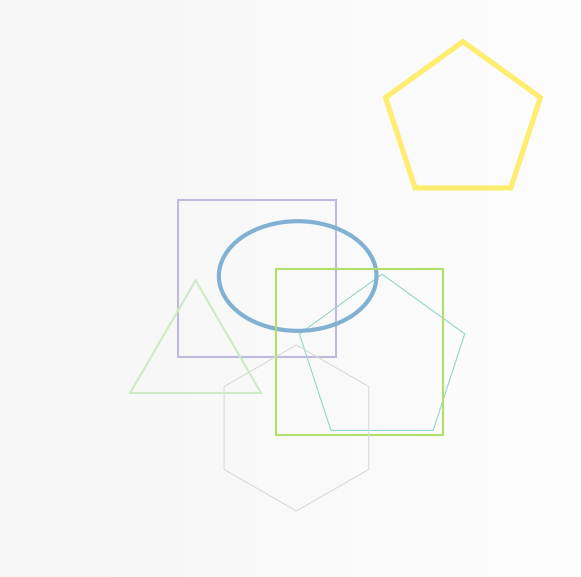[{"shape": "pentagon", "thickness": 0.5, "radius": 0.75, "center": [0.657, 0.375]}, {"shape": "square", "thickness": 1, "radius": 0.68, "center": [0.442, 0.517]}, {"shape": "oval", "thickness": 2, "radius": 0.68, "center": [0.512, 0.521]}, {"shape": "square", "thickness": 1, "radius": 0.72, "center": [0.618, 0.389]}, {"shape": "hexagon", "thickness": 0.5, "radius": 0.72, "center": [0.51, 0.258]}, {"shape": "triangle", "thickness": 1, "radius": 0.65, "center": [0.337, 0.384]}, {"shape": "pentagon", "thickness": 2.5, "radius": 0.7, "center": [0.796, 0.787]}]